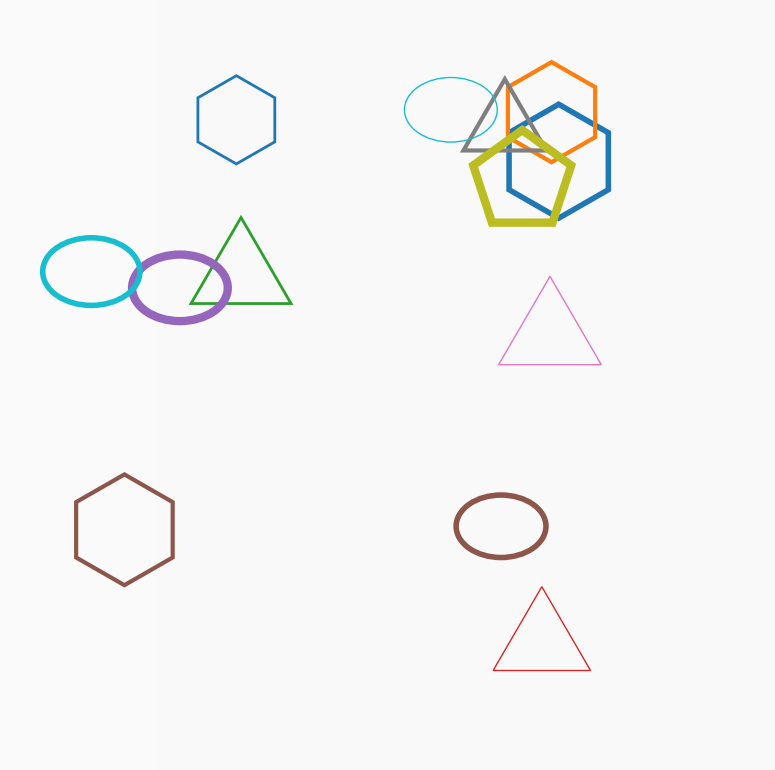[{"shape": "hexagon", "thickness": 2, "radius": 0.37, "center": [0.721, 0.791]}, {"shape": "hexagon", "thickness": 1, "radius": 0.29, "center": [0.305, 0.844]}, {"shape": "hexagon", "thickness": 1.5, "radius": 0.32, "center": [0.712, 0.854]}, {"shape": "triangle", "thickness": 1, "radius": 0.37, "center": [0.311, 0.643]}, {"shape": "triangle", "thickness": 0.5, "radius": 0.36, "center": [0.699, 0.165]}, {"shape": "oval", "thickness": 3, "radius": 0.31, "center": [0.232, 0.626]}, {"shape": "oval", "thickness": 2, "radius": 0.29, "center": [0.647, 0.317]}, {"shape": "hexagon", "thickness": 1.5, "radius": 0.36, "center": [0.161, 0.312]}, {"shape": "triangle", "thickness": 0.5, "radius": 0.38, "center": [0.71, 0.565]}, {"shape": "triangle", "thickness": 1.5, "radius": 0.31, "center": [0.651, 0.835]}, {"shape": "pentagon", "thickness": 3, "radius": 0.33, "center": [0.674, 0.765]}, {"shape": "oval", "thickness": 0.5, "radius": 0.3, "center": [0.582, 0.857]}, {"shape": "oval", "thickness": 2, "radius": 0.31, "center": [0.118, 0.647]}]